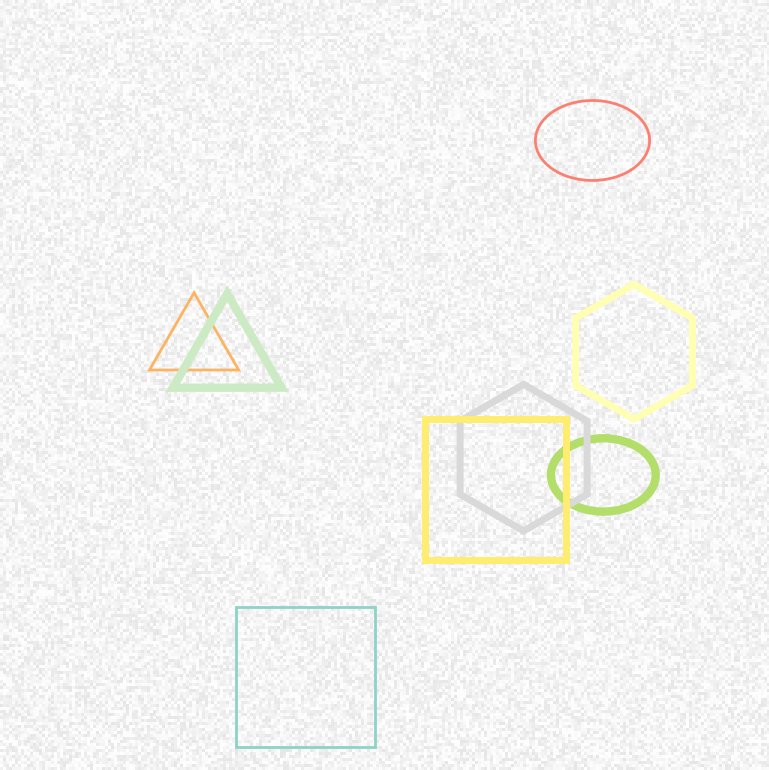[{"shape": "square", "thickness": 1, "radius": 0.45, "center": [0.396, 0.121]}, {"shape": "hexagon", "thickness": 2.5, "radius": 0.44, "center": [0.824, 0.543]}, {"shape": "oval", "thickness": 1, "radius": 0.37, "center": [0.769, 0.818]}, {"shape": "triangle", "thickness": 1, "radius": 0.33, "center": [0.252, 0.553]}, {"shape": "oval", "thickness": 3, "radius": 0.34, "center": [0.784, 0.383]}, {"shape": "hexagon", "thickness": 2.5, "radius": 0.48, "center": [0.68, 0.406]}, {"shape": "triangle", "thickness": 3, "radius": 0.41, "center": [0.295, 0.537]}, {"shape": "square", "thickness": 2.5, "radius": 0.46, "center": [0.644, 0.364]}]